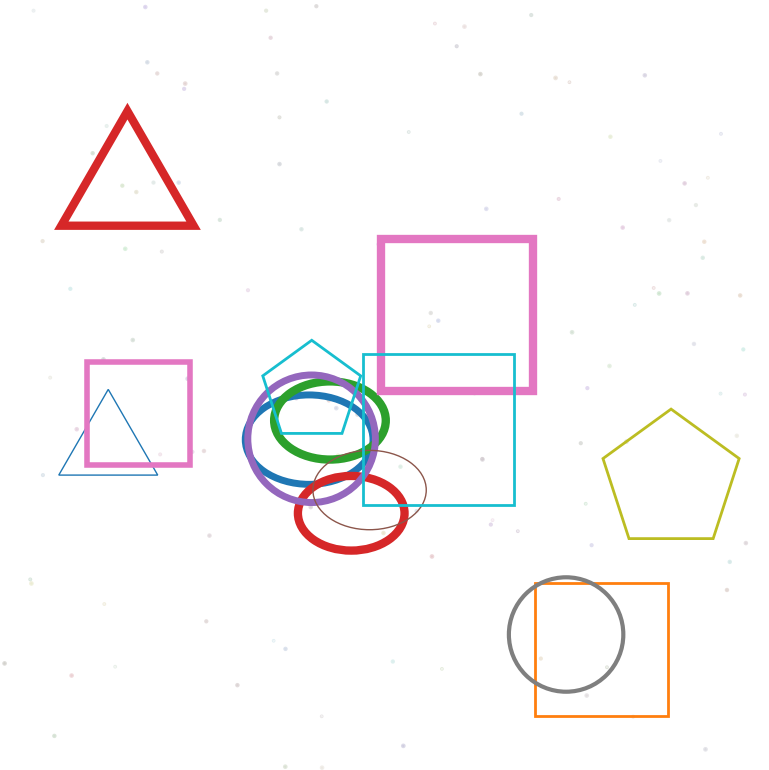[{"shape": "triangle", "thickness": 0.5, "radius": 0.37, "center": [0.141, 0.42]}, {"shape": "oval", "thickness": 2.5, "radius": 0.41, "center": [0.401, 0.429]}, {"shape": "square", "thickness": 1, "radius": 0.43, "center": [0.781, 0.156]}, {"shape": "oval", "thickness": 3, "radius": 0.36, "center": [0.429, 0.454]}, {"shape": "triangle", "thickness": 3, "radius": 0.5, "center": [0.166, 0.756]}, {"shape": "oval", "thickness": 3, "radius": 0.35, "center": [0.456, 0.333]}, {"shape": "circle", "thickness": 2.5, "radius": 0.41, "center": [0.405, 0.43]}, {"shape": "oval", "thickness": 0.5, "radius": 0.37, "center": [0.48, 0.364]}, {"shape": "square", "thickness": 2, "radius": 0.34, "center": [0.18, 0.463]}, {"shape": "square", "thickness": 3, "radius": 0.49, "center": [0.594, 0.591]}, {"shape": "circle", "thickness": 1.5, "radius": 0.37, "center": [0.735, 0.176]}, {"shape": "pentagon", "thickness": 1, "radius": 0.46, "center": [0.872, 0.376]}, {"shape": "square", "thickness": 1, "radius": 0.49, "center": [0.569, 0.442]}, {"shape": "pentagon", "thickness": 1, "radius": 0.33, "center": [0.405, 0.491]}]